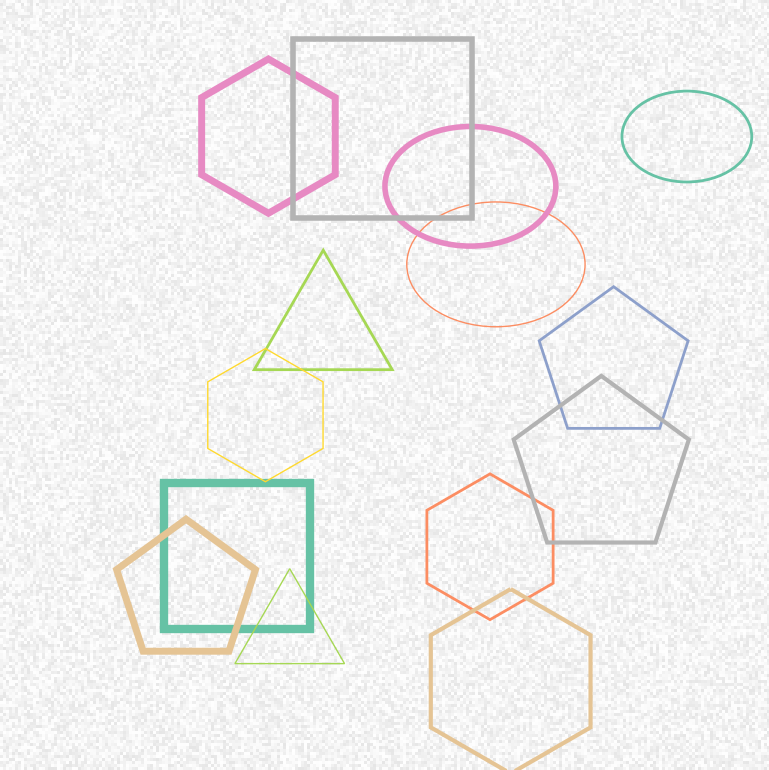[{"shape": "oval", "thickness": 1, "radius": 0.42, "center": [0.892, 0.823]}, {"shape": "square", "thickness": 3, "radius": 0.47, "center": [0.307, 0.278]}, {"shape": "hexagon", "thickness": 1, "radius": 0.47, "center": [0.636, 0.29]}, {"shape": "oval", "thickness": 0.5, "radius": 0.58, "center": [0.644, 0.657]}, {"shape": "pentagon", "thickness": 1, "radius": 0.51, "center": [0.797, 0.526]}, {"shape": "oval", "thickness": 2, "radius": 0.55, "center": [0.611, 0.758]}, {"shape": "hexagon", "thickness": 2.5, "radius": 0.5, "center": [0.349, 0.823]}, {"shape": "triangle", "thickness": 1, "radius": 0.52, "center": [0.42, 0.572]}, {"shape": "triangle", "thickness": 0.5, "radius": 0.41, "center": [0.376, 0.179]}, {"shape": "hexagon", "thickness": 0.5, "radius": 0.43, "center": [0.345, 0.461]}, {"shape": "hexagon", "thickness": 1.5, "radius": 0.6, "center": [0.663, 0.115]}, {"shape": "pentagon", "thickness": 2.5, "radius": 0.47, "center": [0.242, 0.231]}, {"shape": "pentagon", "thickness": 1.5, "radius": 0.6, "center": [0.781, 0.392]}, {"shape": "square", "thickness": 2, "radius": 0.58, "center": [0.497, 0.833]}]